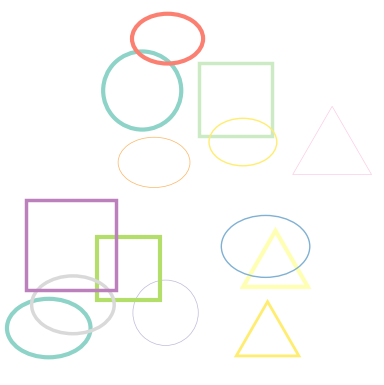[{"shape": "oval", "thickness": 3, "radius": 0.54, "center": [0.127, 0.148]}, {"shape": "circle", "thickness": 3, "radius": 0.51, "center": [0.369, 0.765]}, {"shape": "triangle", "thickness": 3, "radius": 0.49, "center": [0.716, 0.303]}, {"shape": "circle", "thickness": 0.5, "radius": 0.42, "center": [0.43, 0.188]}, {"shape": "oval", "thickness": 3, "radius": 0.46, "center": [0.435, 0.9]}, {"shape": "oval", "thickness": 1, "radius": 0.57, "center": [0.69, 0.36]}, {"shape": "oval", "thickness": 0.5, "radius": 0.47, "center": [0.4, 0.578]}, {"shape": "square", "thickness": 3, "radius": 0.41, "center": [0.333, 0.303]}, {"shape": "triangle", "thickness": 0.5, "radius": 0.59, "center": [0.863, 0.606]}, {"shape": "oval", "thickness": 2.5, "radius": 0.54, "center": [0.189, 0.208]}, {"shape": "square", "thickness": 2.5, "radius": 0.58, "center": [0.185, 0.363]}, {"shape": "square", "thickness": 2.5, "radius": 0.48, "center": [0.612, 0.741]}, {"shape": "triangle", "thickness": 2, "radius": 0.47, "center": [0.695, 0.123]}, {"shape": "oval", "thickness": 1, "radius": 0.44, "center": [0.631, 0.631]}]